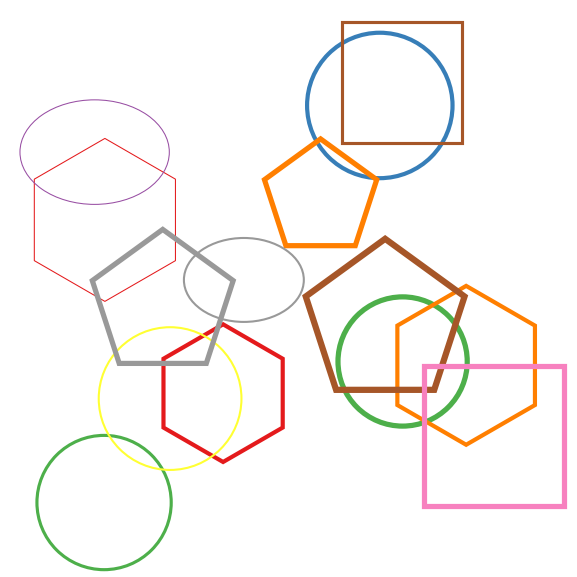[{"shape": "hexagon", "thickness": 0.5, "radius": 0.71, "center": [0.182, 0.618]}, {"shape": "hexagon", "thickness": 2, "radius": 0.6, "center": [0.386, 0.318]}, {"shape": "circle", "thickness": 2, "radius": 0.63, "center": [0.658, 0.817]}, {"shape": "circle", "thickness": 1.5, "radius": 0.58, "center": [0.18, 0.129]}, {"shape": "circle", "thickness": 2.5, "radius": 0.56, "center": [0.697, 0.373]}, {"shape": "oval", "thickness": 0.5, "radius": 0.65, "center": [0.164, 0.736]}, {"shape": "hexagon", "thickness": 2, "radius": 0.69, "center": [0.807, 0.367]}, {"shape": "pentagon", "thickness": 2.5, "radius": 0.51, "center": [0.555, 0.656]}, {"shape": "circle", "thickness": 1, "radius": 0.62, "center": [0.295, 0.309]}, {"shape": "pentagon", "thickness": 3, "radius": 0.72, "center": [0.667, 0.441]}, {"shape": "square", "thickness": 1.5, "radius": 0.52, "center": [0.696, 0.856]}, {"shape": "square", "thickness": 2.5, "radius": 0.6, "center": [0.856, 0.244]}, {"shape": "oval", "thickness": 1, "radius": 0.52, "center": [0.422, 0.514]}, {"shape": "pentagon", "thickness": 2.5, "radius": 0.64, "center": [0.282, 0.474]}]